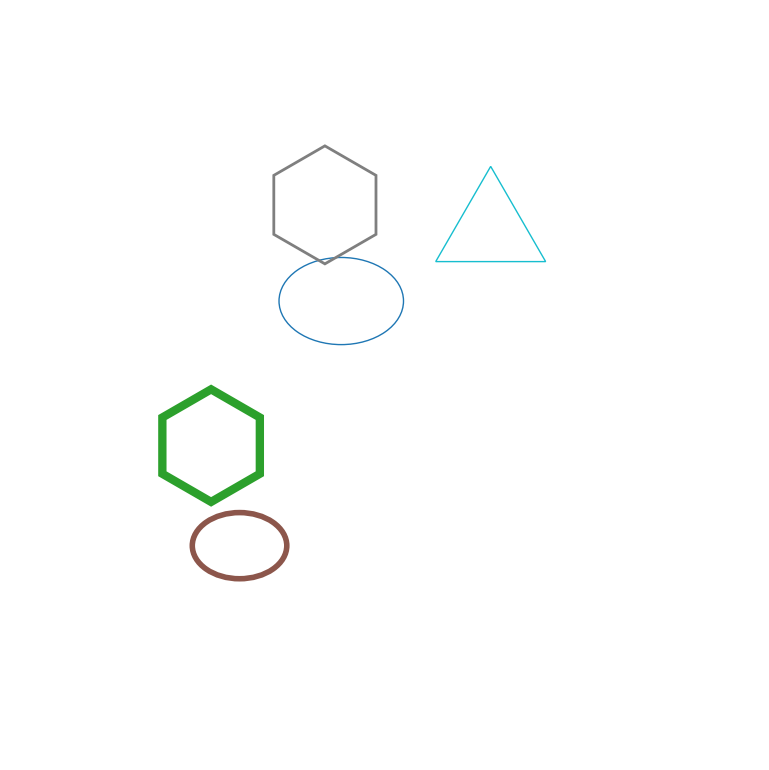[{"shape": "oval", "thickness": 0.5, "radius": 0.4, "center": [0.443, 0.609]}, {"shape": "hexagon", "thickness": 3, "radius": 0.37, "center": [0.274, 0.421]}, {"shape": "oval", "thickness": 2, "radius": 0.31, "center": [0.311, 0.291]}, {"shape": "hexagon", "thickness": 1, "radius": 0.38, "center": [0.422, 0.734]}, {"shape": "triangle", "thickness": 0.5, "radius": 0.41, "center": [0.637, 0.701]}]